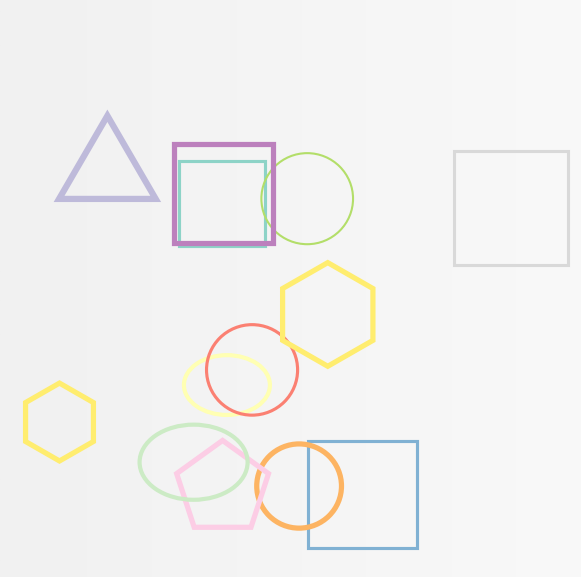[{"shape": "square", "thickness": 1.5, "radius": 0.37, "center": [0.382, 0.647]}, {"shape": "oval", "thickness": 2, "radius": 0.37, "center": [0.39, 0.332]}, {"shape": "triangle", "thickness": 3, "radius": 0.48, "center": [0.185, 0.703]}, {"shape": "circle", "thickness": 1.5, "radius": 0.39, "center": [0.434, 0.359]}, {"shape": "square", "thickness": 1.5, "radius": 0.47, "center": [0.624, 0.143]}, {"shape": "circle", "thickness": 2.5, "radius": 0.36, "center": [0.515, 0.158]}, {"shape": "circle", "thickness": 1, "radius": 0.39, "center": [0.529, 0.655]}, {"shape": "pentagon", "thickness": 2.5, "radius": 0.42, "center": [0.383, 0.153]}, {"shape": "square", "thickness": 1.5, "radius": 0.49, "center": [0.879, 0.639]}, {"shape": "square", "thickness": 2.5, "radius": 0.43, "center": [0.384, 0.664]}, {"shape": "oval", "thickness": 2, "radius": 0.46, "center": [0.333, 0.199]}, {"shape": "hexagon", "thickness": 2.5, "radius": 0.34, "center": [0.102, 0.268]}, {"shape": "hexagon", "thickness": 2.5, "radius": 0.45, "center": [0.564, 0.455]}]